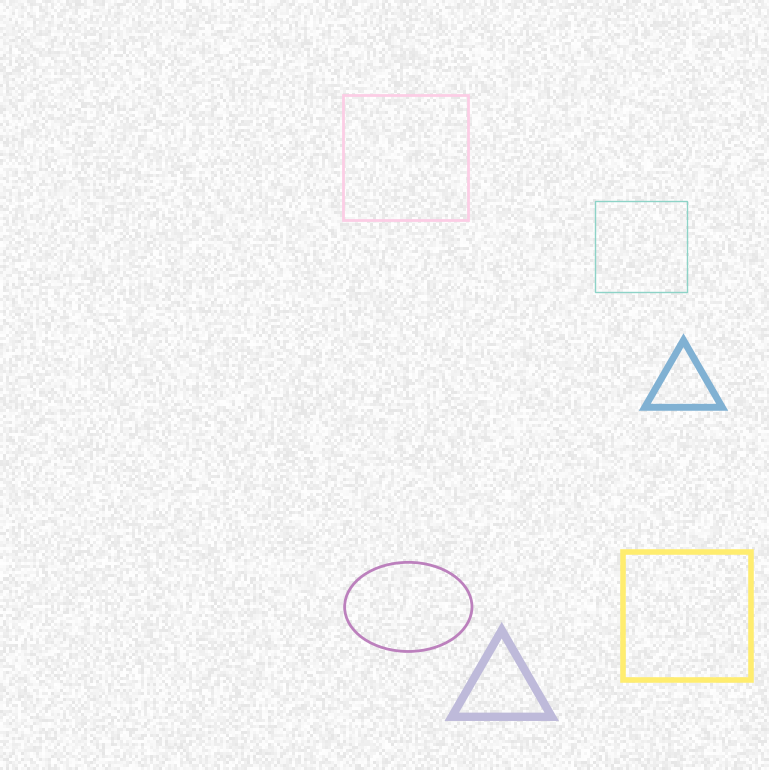[{"shape": "square", "thickness": 0.5, "radius": 0.3, "center": [0.832, 0.68]}, {"shape": "triangle", "thickness": 3, "radius": 0.37, "center": [0.652, 0.107]}, {"shape": "triangle", "thickness": 2.5, "radius": 0.29, "center": [0.888, 0.5]}, {"shape": "square", "thickness": 1, "radius": 0.4, "center": [0.527, 0.795]}, {"shape": "oval", "thickness": 1, "radius": 0.41, "center": [0.53, 0.212]}, {"shape": "square", "thickness": 2, "radius": 0.42, "center": [0.892, 0.2]}]